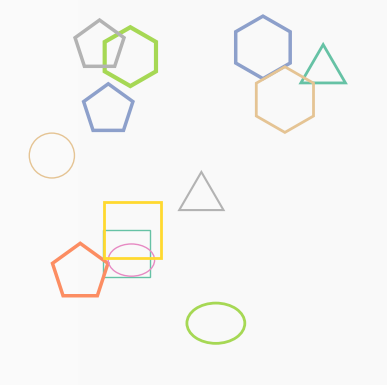[{"shape": "square", "thickness": 1, "radius": 0.3, "center": [0.326, 0.342]}, {"shape": "triangle", "thickness": 2, "radius": 0.33, "center": [0.834, 0.818]}, {"shape": "pentagon", "thickness": 2.5, "radius": 0.38, "center": [0.207, 0.293]}, {"shape": "hexagon", "thickness": 2.5, "radius": 0.41, "center": [0.679, 0.877]}, {"shape": "pentagon", "thickness": 2.5, "radius": 0.33, "center": [0.279, 0.715]}, {"shape": "oval", "thickness": 1, "radius": 0.3, "center": [0.339, 0.324]}, {"shape": "hexagon", "thickness": 3, "radius": 0.38, "center": [0.336, 0.853]}, {"shape": "oval", "thickness": 2, "radius": 0.37, "center": [0.557, 0.16]}, {"shape": "square", "thickness": 2, "radius": 0.36, "center": [0.342, 0.402]}, {"shape": "circle", "thickness": 1, "radius": 0.29, "center": [0.134, 0.596]}, {"shape": "hexagon", "thickness": 2, "radius": 0.43, "center": [0.735, 0.741]}, {"shape": "triangle", "thickness": 1.5, "radius": 0.33, "center": [0.52, 0.487]}, {"shape": "pentagon", "thickness": 2.5, "radius": 0.33, "center": [0.257, 0.882]}]